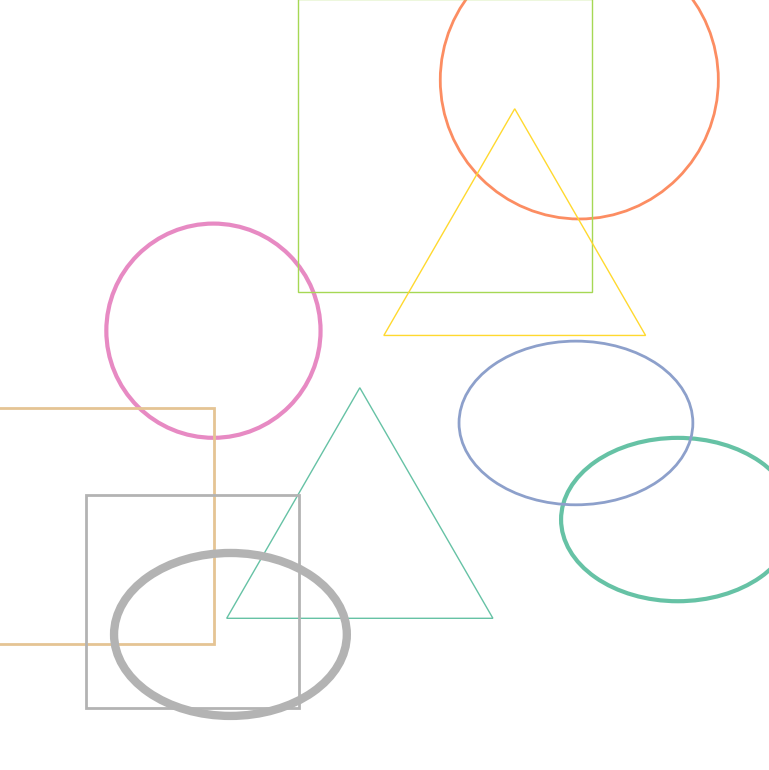[{"shape": "triangle", "thickness": 0.5, "radius": 1.0, "center": [0.467, 0.297]}, {"shape": "oval", "thickness": 1.5, "radius": 0.76, "center": [0.88, 0.325]}, {"shape": "circle", "thickness": 1, "radius": 0.9, "center": [0.752, 0.896]}, {"shape": "oval", "thickness": 1, "radius": 0.76, "center": [0.748, 0.451]}, {"shape": "circle", "thickness": 1.5, "radius": 0.7, "center": [0.277, 0.571]}, {"shape": "square", "thickness": 0.5, "radius": 0.95, "center": [0.578, 0.811]}, {"shape": "triangle", "thickness": 0.5, "radius": 0.98, "center": [0.668, 0.662]}, {"shape": "square", "thickness": 1, "radius": 0.77, "center": [0.125, 0.317]}, {"shape": "square", "thickness": 1, "radius": 0.69, "center": [0.25, 0.219]}, {"shape": "oval", "thickness": 3, "radius": 0.76, "center": [0.299, 0.176]}]